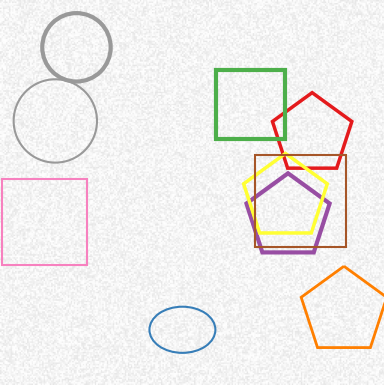[{"shape": "pentagon", "thickness": 2.5, "radius": 0.54, "center": [0.811, 0.651]}, {"shape": "oval", "thickness": 1.5, "radius": 0.43, "center": [0.474, 0.143]}, {"shape": "square", "thickness": 3, "radius": 0.45, "center": [0.651, 0.728]}, {"shape": "pentagon", "thickness": 3, "radius": 0.57, "center": [0.748, 0.436]}, {"shape": "pentagon", "thickness": 2, "radius": 0.58, "center": [0.893, 0.192]}, {"shape": "pentagon", "thickness": 2.5, "radius": 0.57, "center": [0.741, 0.487]}, {"shape": "square", "thickness": 1.5, "radius": 0.6, "center": [0.78, 0.478]}, {"shape": "square", "thickness": 1.5, "radius": 0.55, "center": [0.115, 0.423]}, {"shape": "circle", "thickness": 3, "radius": 0.44, "center": [0.199, 0.877]}, {"shape": "circle", "thickness": 1.5, "radius": 0.54, "center": [0.144, 0.686]}]